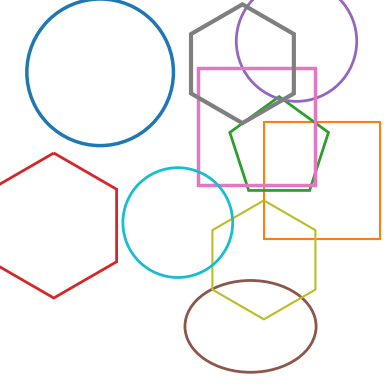[{"shape": "circle", "thickness": 2.5, "radius": 0.95, "center": [0.26, 0.812]}, {"shape": "square", "thickness": 1.5, "radius": 0.76, "center": [0.836, 0.531]}, {"shape": "pentagon", "thickness": 2, "radius": 0.67, "center": [0.725, 0.614]}, {"shape": "hexagon", "thickness": 2, "radius": 0.94, "center": [0.14, 0.414]}, {"shape": "circle", "thickness": 2, "radius": 0.78, "center": [0.77, 0.893]}, {"shape": "oval", "thickness": 2, "radius": 0.85, "center": [0.651, 0.152]}, {"shape": "square", "thickness": 2.5, "radius": 0.76, "center": [0.666, 0.672]}, {"shape": "hexagon", "thickness": 3, "radius": 0.77, "center": [0.63, 0.834]}, {"shape": "hexagon", "thickness": 1.5, "radius": 0.77, "center": [0.685, 0.325]}, {"shape": "circle", "thickness": 2, "radius": 0.71, "center": [0.462, 0.422]}]